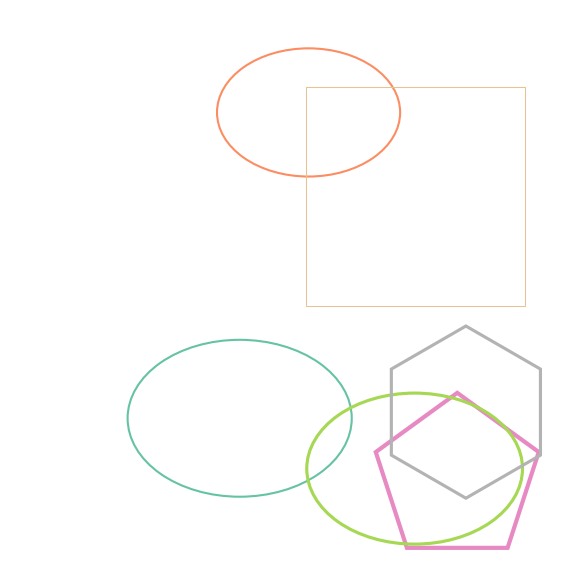[{"shape": "oval", "thickness": 1, "radius": 0.97, "center": [0.415, 0.275]}, {"shape": "oval", "thickness": 1, "radius": 0.79, "center": [0.534, 0.804]}, {"shape": "pentagon", "thickness": 2, "radius": 0.74, "center": [0.792, 0.171]}, {"shape": "oval", "thickness": 1.5, "radius": 0.93, "center": [0.718, 0.188]}, {"shape": "square", "thickness": 0.5, "radius": 0.95, "center": [0.719, 0.66]}, {"shape": "hexagon", "thickness": 1.5, "radius": 0.75, "center": [0.807, 0.286]}]